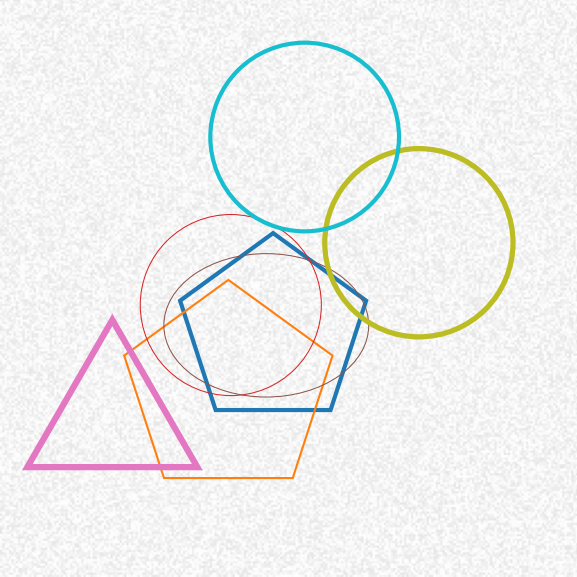[{"shape": "pentagon", "thickness": 2, "radius": 0.85, "center": [0.473, 0.426]}, {"shape": "pentagon", "thickness": 1, "radius": 0.95, "center": [0.395, 0.325]}, {"shape": "circle", "thickness": 0.5, "radius": 0.78, "center": [0.4, 0.471]}, {"shape": "oval", "thickness": 0.5, "radius": 0.89, "center": [0.461, 0.436]}, {"shape": "triangle", "thickness": 3, "radius": 0.85, "center": [0.195, 0.275]}, {"shape": "circle", "thickness": 2.5, "radius": 0.81, "center": [0.725, 0.579]}, {"shape": "circle", "thickness": 2, "radius": 0.82, "center": [0.528, 0.762]}]